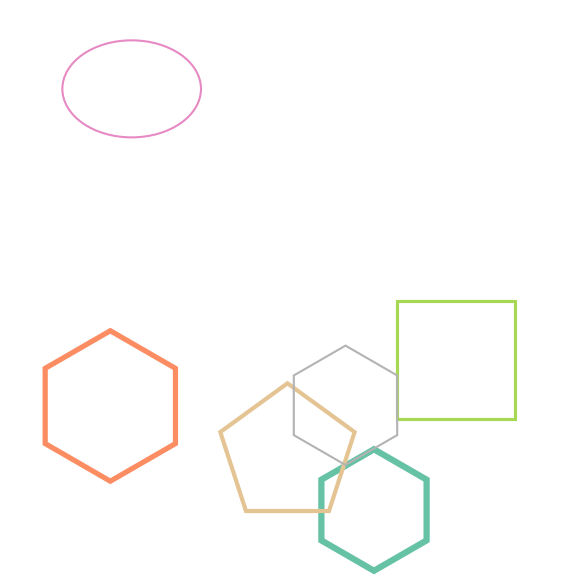[{"shape": "hexagon", "thickness": 3, "radius": 0.53, "center": [0.648, 0.116]}, {"shape": "hexagon", "thickness": 2.5, "radius": 0.65, "center": [0.191, 0.296]}, {"shape": "oval", "thickness": 1, "radius": 0.6, "center": [0.228, 0.845]}, {"shape": "square", "thickness": 1.5, "radius": 0.51, "center": [0.789, 0.376]}, {"shape": "pentagon", "thickness": 2, "radius": 0.61, "center": [0.498, 0.213]}, {"shape": "hexagon", "thickness": 1, "radius": 0.52, "center": [0.598, 0.297]}]